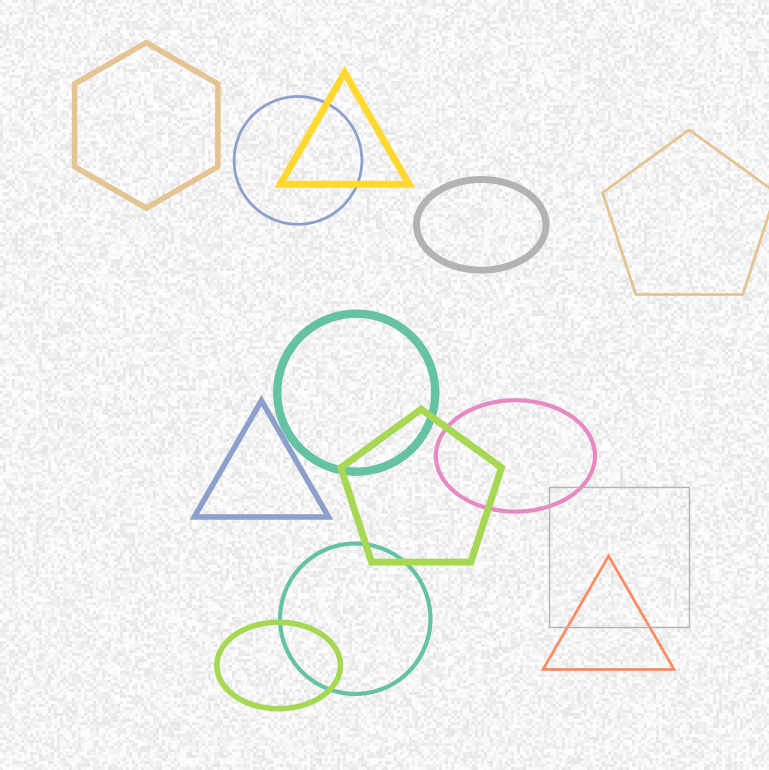[{"shape": "circle", "thickness": 1.5, "radius": 0.49, "center": [0.461, 0.196]}, {"shape": "circle", "thickness": 3, "radius": 0.51, "center": [0.463, 0.49]}, {"shape": "triangle", "thickness": 1, "radius": 0.49, "center": [0.79, 0.18]}, {"shape": "circle", "thickness": 1, "radius": 0.41, "center": [0.387, 0.792]}, {"shape": "triangle", "thickness": 2, "radius": 0.5, "center": [0.339, 0.379]}, {"shape": "oval", "thickness": 1.5, "radius": 0.52, "center": [0.669, 0.408]}, {"shape": "oval", "thickness": 2, "radius": 0.4, "center": [0.362, 0.136]}, {"shape": "pentagon", "thickness": 2.5, "radius": 0.55, "center": [0.547, 0.359]}, {"shape": "triangle", "thickness": 2.5, "radius": 0.48, "center": [0.448, 0.809]}, {"shape": "hexagon", "thickness": 2, "radius": 0.54, "center": [0.19, 0.837]}, {"shape": "pentagon", "thickness": 1, "radius": 0.59, "center": [0.895, 0.713]}, {"shape": "square", "thickness": 0.5, "radius": 0.45, "center": [0.804, 0.277]}, {"shape": "oval", "thickness": 2.5, "radius": 0.42, "center": [0.625, 0.708]}]